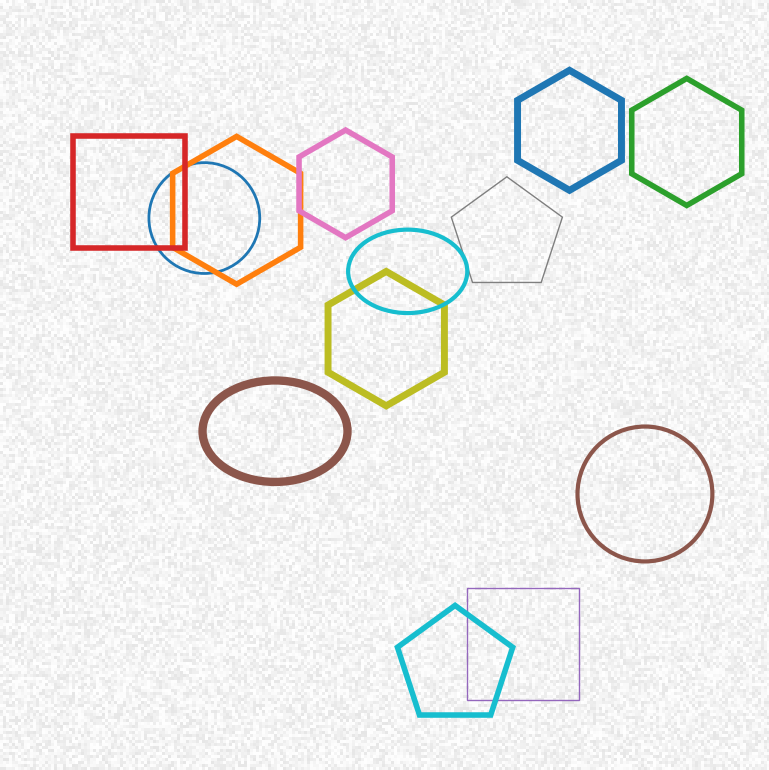[{"shape": "circle", "thickness": 1, "radius": 0.36, "center": [0.265, 0.717]}, {"shape": "hexagon", "thickness": 2.5, "radius": 0.39, "center": [0.74, 0.831]}, {"shape": "hexagon", "thickness": 2, "radius": 0.48, "center": [0.307, 0.727]}, {"shape": "hexagon", "thickness": 2, "radius": 0.41, "center": [0.892, 0.816]}, {"shape": "square", "thickness": 2, "radius": 0.36, "center": [0.168, 0.75]}, {"shape": "square", "thickness": 0.5, "radius": 0.36, "center": [0.679, 0.164]}, {"shape": "oval", "thickness": 3, "radius": 0.47, "center": [0.357, 0.44]}, {"shape": "circle", "thickness": 1.5, "radius": 0.44, "center": [0.838, 0.358]}, {"shape": "hexagon", "thickness": 2, "radius": 0.35, "center": [0.449, 0.761]}, {"shape": "pentagon", "thickness": 0.5, "radius": 0.38, "center": [0.658, 0.695]}, {"shape": "hexagon", "thickness": 2.5, "radius": 0.44, "center": [0.502, 0.56]}, {"shape": "oval", "thickness": 1.5, "radius": 0.39, "center": [0.529, 0.648]}, {"shape": "pentagon", "thickness": 2, "radius": 0.39, "center": [0.591, 0.135]}]